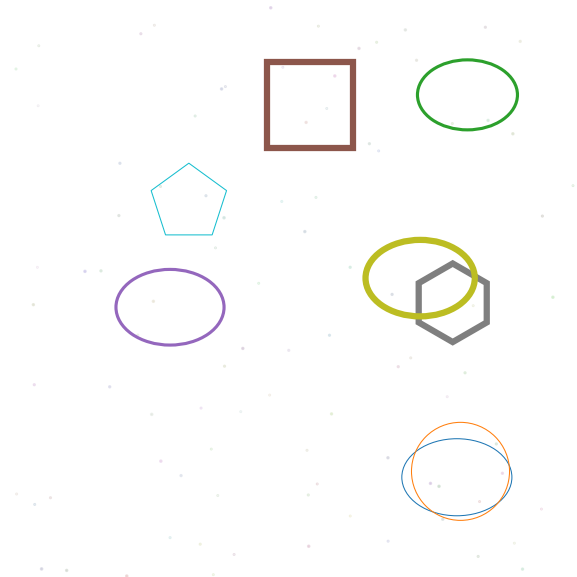[{"shape": "oval", "thickness": 0.5, "radius": 0.48, "center": [0.791, 0.173]}, {"shape": "circle", "thickness": 0.5, "radius": 0.42, "center": [0.797, 0.183]}, {"shape": "oval", "thickness": 1.5, "radius": 0.43, "center": [0.809, 0.835]}, {"shape": "oval", "thickness": 1.5, "radius": 0.47, "center": [0.294, 0.467]}, {"shape": "square", "thickness": 3, "radius": 0.38, "center": [0.537, 0.817]}, {"shape": "hexagon", "thickness": 3, "radius": 0.34, "center": [0.784, 0.475]}, {"shape": "oval", "thickness": 3, "radius": 0.47, "center": [0.728, 0.518]}, {"shape": "pentagon", "thickness": 0.5, "radius": 0.34, "center": [0.327, 0.648]}]